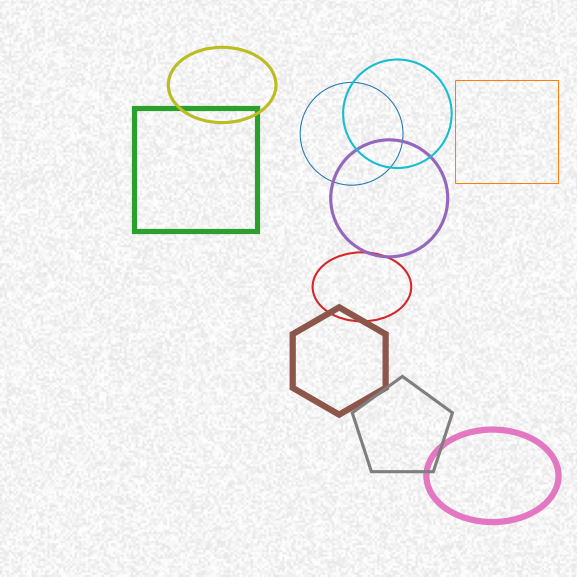[{"shape": "circle", "thickness": 0.5, "radius": 0.44, "center": [0.609, 0.767]}, {"shape": "square", "thickness": 0.5, "radius": 0.45, "center": [0.878, 0.771]}, {"shape": "square", "thickness": 2.5, "radius": 0.53, "center": [0.338, 0.706]}, {"shape": "oval", "thickness": 1, "radius": 0.43, "center": [0.627, 0.502]}, {"shape": "circle", "thickness": 1.5, "radius": 0.51, "center": [0.674, 0.656]}, {"shape": "hexagon", "thickness": 3, "radius": 0.46, "center": [0.587, 0.374]}, {"shape": "oval", "thickness": 3, "radius": 0.57, "center": [0.853, 0.175]}, {"shape": "pentagon", "thickness": 1.5, "radius": 0.46, "center": [0.697, 0.256]}, {"shape": "oval", "thickness": 1.5, "radius": 0.47, "center": [0.385, 0.852]}, {"shape": "circle", "thickness": 1, "radius": 0.47, "center": [0.688, 0.802]}]